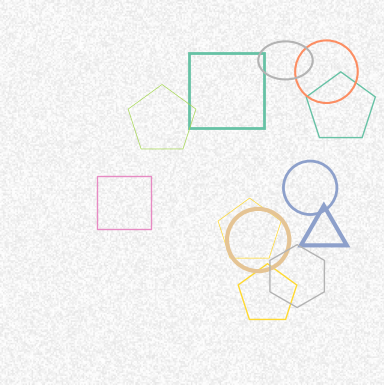[{"shape": "square", "thickness": 2, "radius": 0.48, "center": [0.588, 0.764]}, {"shape": "pentagon", "thickness": 1, "radius": 0.47, "center": [0.885, 0.719]}, {"shape": "circle", "thickness": 1.5, "radius": 0.41, "center": [0.848, 0.814]}, {"shape": "circle", "thickness": 2, "radius": 0.35, "center": [0.806, 0.512]}, {"shape": "triangle", "thickness": 3, "radius": 0.34, "center": [0.841, 0.397]}, {"shape": "square", "thickness": 1, "radius": 0.35, "center": [0.322, 0.474]}, {"shape": "pentagon", "thickness": 0.5, "radius": 0.46, "center": [0.421, 0.688]}, {"shape": "pentagon", "thickness": 0.5, "radius": 0.43, "center": [0.648, 0.399]}, {"shape": "pentagon", "thickness": 1, "radius": 0.4, "center": [0.695, 0.235]}, {"shape": "circle", "thickness": 3, "radius": 0.4, "center": [0.671, 0.377]}, {"shape": "oval", "thickness": 1.5, "radius": 0.35, "center": [0.742, 0.843]}, {"shape": "hexagon", "thickness": 1, "radius": 0.41, "center": [0.772, 0.283]}]